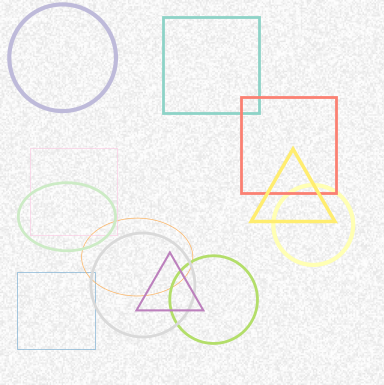[{"shape": "square", "thickness": 2, "radius": 0.62, "center": [0.549, 0.832]}, {"shape": "circle", "thickness": 3, "radius": 0.52, "center": [0.814, 0.416]}, {"shape": "circle", "thickness": 3, "radius": 0.69, "center": [0.163, 0.85]}, {"shape": "square", "thickness": 2, "radius": 0.62, "center": [0.75, 0.624]}, {"shape": "square", "thickness": 0.5, "radius": 0.51, "center": [0.145, 0.193]}, {"shape": "oval", "thickness": 0.5, "radius": 0.72, "center": [0.356, 0.332]}, {"shape": "circle", "thickness": 2, "radius": 0.57, "center": [0.555, 0.222]}, {"shape": "square", "thickness": 0.5, "radius": 0.56, "center": [0.19, 0.503]}, {"shape": "circle", "thickness": 2, "radius": 0.68, "center": [0.371, 0.26]}, {"shape": "triangle", "thickness": 1.5, "radius": 0.5, "center": [0.441, 0.244]}, {"shape": "oval", "thickness": 2, "radius": 0.63, "center": [0.174, 0.437]}, {"shape": "triangle", "thickness": 2.5, "radius": 0.63, "center": [0.761, 0.487]}]